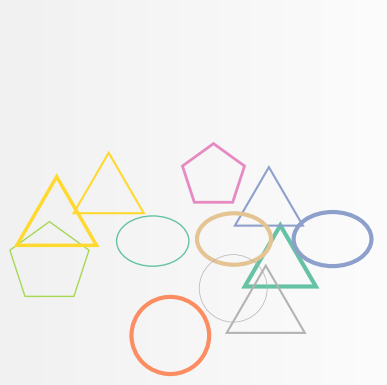[{"shape": "oval", "thickness": 1, "radius": 0.47, "center": [0.394, 0.374]}, {"shape": "triangle", "thickness": 3, "radius": 0.53, "center": [0.723, 0.309]}, {"shape": "circle", "thickness": 3, "radius": 0.5, "center": [0.44, 0.129]}, {"shape": "oval", "thickness": 3, "radius": 0.5, "center": [0.858, 0.379]}, {"shape": "triangle", "thickness": 1.5, "radius": 0.51, "center": [0.694, 0.465]}, {"shape": "pentagon", "thickness": 2, "radius": 0.42, "center": [0.551, 0.543]}, {"shape": "pentagon", "thickness": 1, "radius": 0.54, "center": [0.128, 0.317]}, {"shape": "triangle", "thickness": 2.5, "radius": 0.59, "center": [0.146, 0.422]}, {"shape": "triangle", "thickness": 1.5, "radius": 0.52, "center": [0.28, 0.498]}, {"shape": "oval", "thickness": 3, "radius": 0.48, "center": [0.604, 0.379]}, {"shape": "triangle", "thickness": 1.5, "radius": 0.58, "center": [0.686, 0.194]}, {"shape": "circle", "thickness": 0.5, "radius": 0.44, "center": [0.602, 0.251]}]